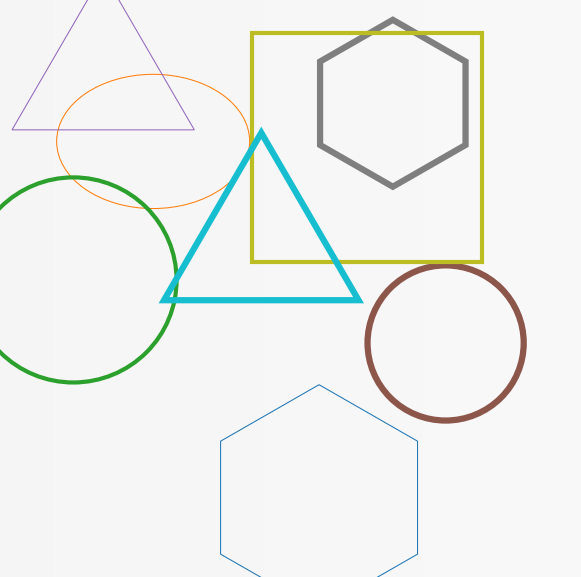[{"shape": "hexagon", "thickness": 0.5, "radius": 0.98, "center": [0.549, 0.137]}, {"shape": "oval", "thickness": 0.5, "radius": 0.83, "center": [0.263, 0.754]}, {"shape": "circle", "thickness": 2, "radius": 0.89, "center": [0.126, 0.514]}, {"shape": "triangle", "thickness": 0.5, "radius": 0.91, "center": [0.177, 0.865]}, {"shape": "circle", "thickness": 3, "radius": 0.67, "center": [0.767, 0.405]}, {"shape": "hexagon", "thickness": 3, "radius": 0.72, "center": [0.676, 0.82]}, {"shape": "square", "thickness": 2, "radius": 0.99, "center": [0.632, 0.743]}, {"shape": "triangle", "thickness": 3, "radius": 0.97, "center": [0.45, 0.576]}]